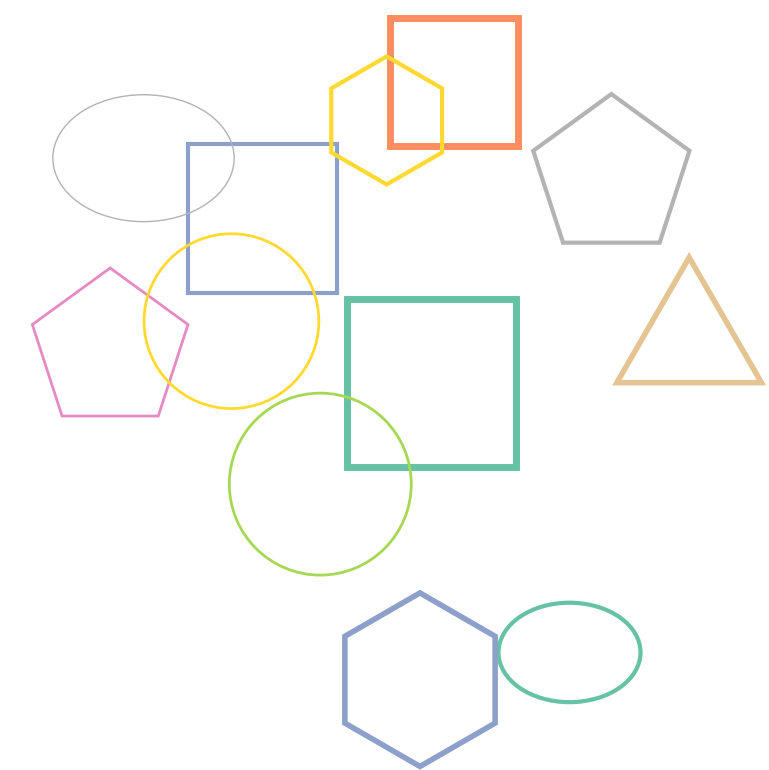[{"shape": "oval", "thickness": 1.5, "radius": 0.46, "center": [0.74, 0.153]}, {"shape": "square", "thickness": 2.5, "radius": 0.55, "center": [0.56, 0.503]}, {"shape": "square", "thickness": 2.5, "radius": 0.42, "center": [0.59, 0.894]}, {"shape": "square", "thickness": 1.5, "radius": 0.48, "center": [0.341, 0.716]}, {"shape": "hexagon", "thickness": 2, "radius": 0.56, "center": [0.545, 0.117]}, {"shape": "pentagon", "thickness": 1, "radius": 0.53, "center": [0.143, 0.546]}, {"shape": "circle", "thickness": 1, "radius": 0.59, "center": [0.416, 0.371]}, {"shape": "hexagon", "thickness": 1.5, "radius": 0.42, "center": [0.502, 0.844]}, {"shape": "circle", "thickness": 1, "radius": 0.57, "center": [0.301, 0.583]}, {"shape": "triangle", "thickness": 2, "radius": 0.54, "center": [0.895, 0.557]}, {"shape": "oval", "thickness": 0.5, "radius": 0.59, "center": [0.186, 0.795]}, {"shape": "pentagon", "thickness": 1.5, "radius": 0.53, "center": [0.794, 0.771]}]